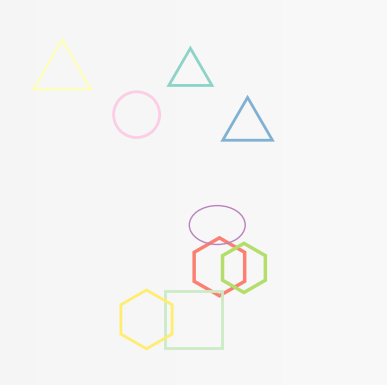[{"shape": "triangle", "thickness": 2, "radius": 0.32, "center": [0.491, 0.81]}, {"shape": "triangle", "thickness": 1.5, "radius": 0.43, "center": [0.16, 0.811]}, {"shape": "hexagon", "thickness": 2.5, "radius": 0.38, "center": [0.566, 0.307]}, {"shape": "triangle", "thickness": 2, "radius": 0.37, "center": [0.639, 0.673]}, {"shape": "hexagon", "thickness": 2.5, "radius": 0.32, "center": [0.63, 0.304]}, {"shape": "circle", "thickness": 2, "radius": 0.3, "center": [0.353, 0.702]}, {"shape": "oval", "thickness": 1, "radius": 0.36, "center": [0.561, 0.415]}, {"shape": "square", "thickness": 2, "radius": 0.37, "center": [0.499, 0.171]}, {"shape": "hexagon", "thickness": 2, "radius": 0.38, "center": [0.378, 0.17]}]